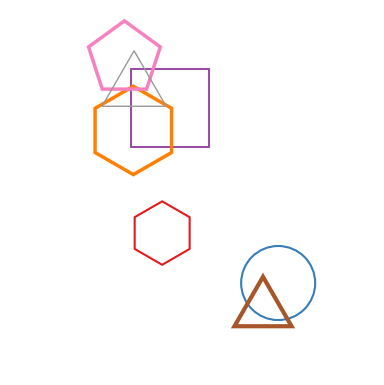[{"shape": "hexagon", "thickness": 1.5, "radius": 0.41, "center": [0.421, 0.395]}, {"shape": "circle", "thickness": 1.5, "radius": 0.48, "center": [0.723, 0.265]}, {"shape": "square", "thickness": 1.5, "radius": 0.51, "center": [0.442, 0.718]}, {"shape": "hexagon", "thickness": 2.5, "radius": 0.57, "center": [0.346, 0.661]}, {"shape": "triangle", "thickness": 3, "radius": 0.43, "center": [0.683, 0.195]}, {"shape": "pentagon", "thickness": 2.5, "radius": 0.49, "center": [0.323, 0.848]}, {"shape": "triangle", "thickness": 1, "radius": 0.48, "center": [0.348, 0.772]}]